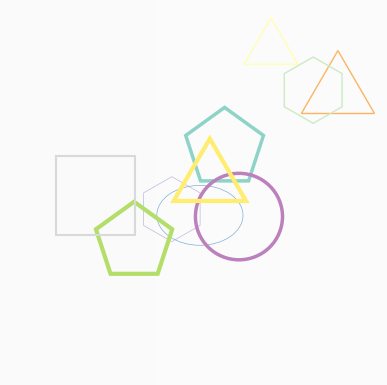[{"shape": "pentagon", "thickness": 2.5, "radius": 0.53, "center": [0.58, 0.616]}, {"shape": "triangle", "thickness": 1, "radius": 0.4, "center": [0.699, 0.873]}, {"shape": "hexagon", "thickness": 0.5, "radius": 0.42, "center": [0.443, 0.457]}, {"shape": "oval", "thickness": 0.5, "radius": 0.56, "center": [0.516, 0.441]}, {"shape": "triangle", "thickness": 1, "radius": 0.54, "center": [0.872, 0.76]}, {"shape": "pentagon", "thickness": 3, "radius": 0.52, "center": [0.346, 0.373]}, {"shape": "square", "thickness": 1.5, "radius": 0.51, "center": [0.247, 0.493]}, {"shape": "circle", "thickness": 2.5, "radius": 0.56, "center": [0.617, 0.437]}, {"shape": "hexagon", "thickness": 1, "radius": 0.43, "center": [0.808, 0.766]}, {"shape": "triangle", "thickness": 3, "radius": 0.54, "center": [0.542, 0.532]}]